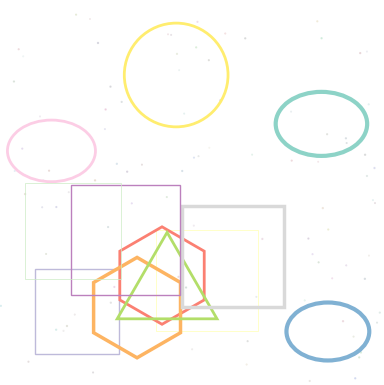[{"shape": "oval", "thickness": 3, "radius": 0.59, "center": [0.835, 0.678]}, {"shape": "square", "thickness": 0.5, "radius": 0.66, "center": [0.538, 0.271]}, {"shape": "square", "thickness": 1, "radius": 0.55, "center": [0.2, 0.191]}, {"shape": "hexagon", "thickness": 2, "radius": 0.63, "center": [0.421, 0.284]}, {"shape": "oval", "thickness": 3, "radius": 0.54, "center": [0.852, 0.139]}, {"shape": "hexagon", "thickness": 2.5, "radius": 0.65, "center": [0.356, 0.201]}, {"shape": "triangle", "thickness": 2, "radius": 0.75, "center": [0.434, 0.247]}, {"shape": "oval", "thickness": 2, "radius": 0.57, "center": [0.134, 0.608]}, {"shape": "square", "thickness": 2.5, "radius": 0.66, "center": [0.605, 0.334]}, {"shape": "square", "thickness": 1, "radius": 0.71, "center": [0.326, 0.377]}, {"shape": "square", "thickness": 0.5, "radius": 0.62, "center": [0.189, 0.401]}, {"shape": "circle", "thickness": 2, "radius": 0.67, "center": [0.458, 0.805]}]